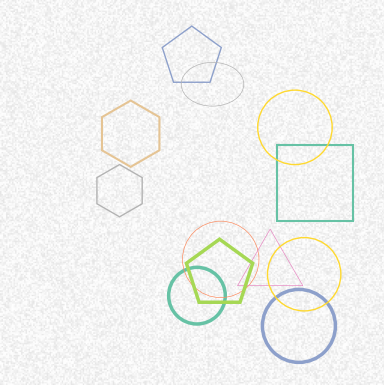[{"shape": "square", "thickness": 1.5, "radius": 0.49, "center": [0.818, 0.525]}, {"shape": "circle", "thickness": 2.5, "radius": 0.37, "center": [0.512, 0.232]}, {"shape": "circle", "thickness": 0.5, "radius": 0.5, "center": [0.573, 0.326]}, {"shape": "circle", "thickness": 2.5, "radius": 0.47, "center": [0.776, 0.153]}, {"shape": "pentagon", "thickness": 1, "radius": 0.4, "center": [0.498, 0.852]}, {"shape": "triangle", "thickness": 0.5, "radius": 0.49, "center": [0.702, 0.307]}, {"shape": "pentagon", "thickness": 2.5, "radius": 0.45, "center": [0.57, 0.288]}, {"shape": "circle", "thickness": 1, "radius": 0.48, "center": [0.766, 0.669]}, {"shape": "circle", "thickness": 1, "radius": 0.48, "center": [0.79, 0.288]}, {"shape": "hexagon", "thickness": 1.5, "radius": 0.43, "center": [0.339, 0.653]}, {"shape": "oval", "thickness": 0.5, "radius": 0.41, "center": [0.552, 0.781]}, {"shape": "hexagon", "thickness": 1, "radius": 0.34, "center": [0.311, 0.505]}]